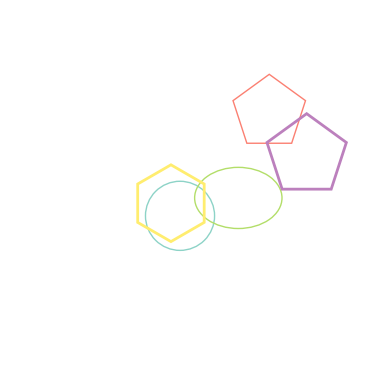[{"shape": "circle", "thickness": 1, "radius": 0.45, "center": [0.468, 0.439]}, {"shape": "pentagon", "thickness": 1, "radius": 0.49, "center": [0.699, 0.708]}, {"shape": "oval", "thickness": 1, "radius": 0.57, "center": [0.619, 0.486]}, {"shape": "pentagon", "thickness": 2, "radius": 0.54, "center": [0.797, 0.596]}, {"shape": "hexagon", "thickness": 2, "radius": 0.5, "center": [0.444, 0.472]}]